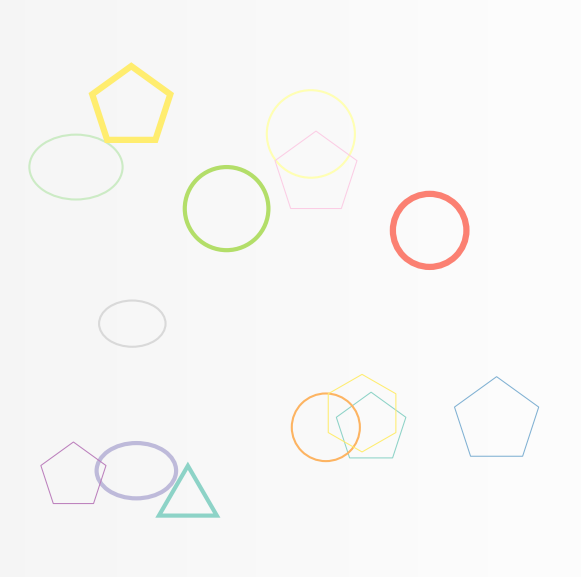[{"shape": "pentagon", "thickness": 0.5, "radius": 0.31, "center": [0.638, 0.257]}, {"shape": "triangle", "thickness": 2, "radius": 0.29, "center": [0.323, 0.135]}, {"shape": "circle", "thickness": 1, "radius": 0.38, "center": [0.535, 0.767]}, {"shape": "oval", "thickness": 2, "radius": 0.34, "center": [0.235, 0.184]}, {"shape": "circle", "thickness": 3, "radius": 0.32, "center": [0.739, 0.6]}, {"shape": "pentagon", "thickness": 0.5, "radius": 0.38, "center": [0.854, 0.271]}, {"shape": "circle", "thickness": 1, "radius": 0.29, "center": [0.561, 0.259]}, {"shape": "circle", "thickness": 2, "radius": 0.36, "center": [0.39, 0.638]}, {"shape": "pentagon", "thickness": 0.5, "radius": 0.37, "center": [0.544, 0.698]}, {"shape": "oval", "thickness": 1, "radius": 0.29, "center": [0.228, 0.439]}, {"shape": "pentagon", "thickness": 0.5, "radius": 0.29, "center": [0.126, 0.175]}, {"shape": "oval", "thickness": 1, "radius": 0.4, "center": [0.131, 0.71]}, {"shape": "hexagon", "thickness": 0.5, "radius": 0.34, "center": [0.623, 0.284]}, {"shape": "pentagon", "thickness": 3, "radius": 0.35, "center": [0.226, 0.814]}]